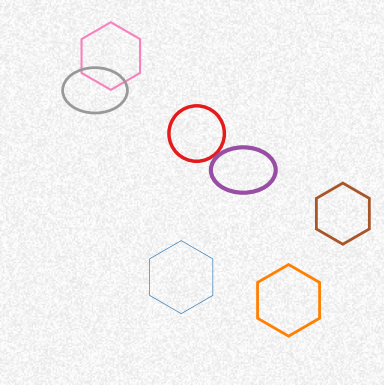[{"shape": "circle", "thickness": 2.5, "radius": 0.36, "center": [0.511, 0.653]}, {"shape": "hexagon", "thickness": 0.5, "radius": 0.47, "center": [0.471, 0.28]}, {"shape": "oval", "thickness": 3, "radius": 0.42, "center": [0.632, 0.558]}, {"shape": "hexagon", "thickness": 2, "radius": 0.46, "center": [0.75, 0.22]}, {"shape": "hexagon", "thickness": 2, "radius": 0.4, "center": [0.891, 0.445]}, {"shape": "hexagon", "thickness": 1.5, "radius": 0.44, "center": [0.288, 0.854]}, {"shape": "oval", "thickness": 2, "radius": 0.42, "center": [0.247, 0.765]}]